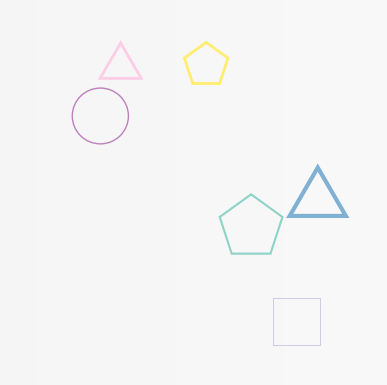[{"shape": "pentagon", "thickness": 1.5, "radius": 0.43, "center": [0.648, 0.41]}, {"shape": "square", "thickness": 0.5, "radius": 0.3, "center": [0.765, 0.165]}, {"shape": "triangle", "thickness": 3, "radius": 0.42, "center": [0.82, 0.481]}, {"shape": "triangle", "thickness": 2, "radius": 0.31, "center": [0.311, 0.827]}, {"shape": "circle", "thickness": 1, "radius": 0.36, "center": [0.259, 0.699]}, {"shape": "pentagon", "thickness": 2, "radius": 0.3, "center": [0.532, 0.831]}]